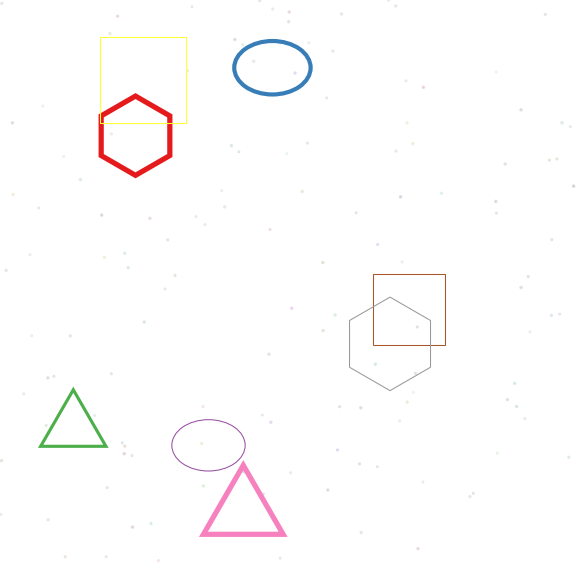[{"shape": "hexagon", "thickness": 2.5, "radius": 0.34, "center": [0.235, 0.764]}, {"shape": "oval", "thickness": 2, "radius": 0.33, "center": [0.472, 0.882]}, {"shape": "triangle", "thickness": 1.5, "radius": 0.33, "center": [0.127, 0.259]}, {"shape": "oval", "thickness": 0.5, "radius": 0.32, "center": [0.361, 0.228]}, {"shape": "square", "thickness": 0.5, "radius": 0.37, "center": [0.247, 0.86]}, {"shape": "square", "thickness": 0.5, "radius": 0.31, "center": [0.708, 0.463]}, {"shape": "triangle", "thickness": 2.5, "radius": 0.4, "center": [0.421, 0.114]}, {"shape": "hexagon", "thickness": 0.5, "radius": 0.4, "center": [0.675, 0.404]}]